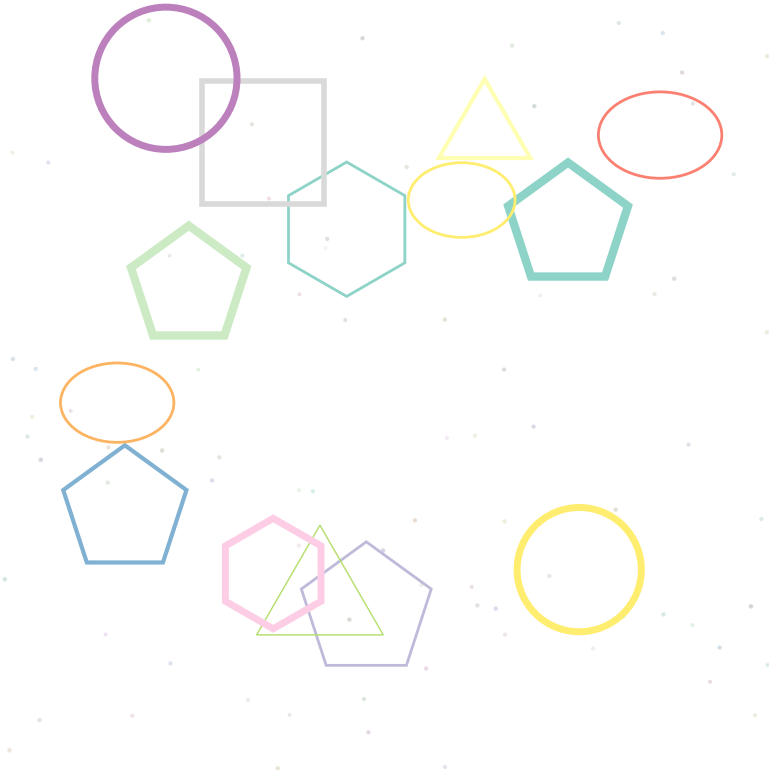[{"shape": "hexagon", "thickness": 1, "radius": 0.44, "center": [0.45, 0.702]}, {"shape": "pentagon", "thickness": 3, "radius": 0.41, "center": [0.738, 0.707]}, {"shape": "triangle", "thickness": 1.5, "radius": 0.34, "center": [0.629, 0.829]}, {"shape": "pentagon", "thickness": 1, "radius": 0.44, "center": [0.476, 0.208]}, {"shape": "oval", "thickness": 1, "radius": 0.4, "center": [0.857, 0.825]}, {"shape": "pentagon", "thickness": 1.5, "radius": 0.42, "center": [0.162, 0.338]}, {"shape": "oval", "thickness": 1, "radius": 0.37, "center": [0.152, 0.477]}, {"shape": "triangle", "thickness": 0.5, "radius": 0.47, "center": [0.415, 0.223]}, {"shape": "hexagon", "thickness": 2.5, "radius": 0.36, "center": [0.355, 0.255]}, {"shape": "square", "thickness": 2, "radius": 0.4, "center": [0.342, 0.815]}, {"shape": "circle", "thickness": 2.5, "radius": 0.46, "center": [0.215, 0.898]}, {"shape": "pentagon", "thickness": 3, "radius": 0.39, "center": [0.245, 0.628]}, {"shape": "circle", "thickness": 2.5, "radius": 0.4, "center": [0.752, 0.26]}, {"shape": "oval", "thickness": 1, "radius": 0.35, "center": [0.6, 0.74]}]